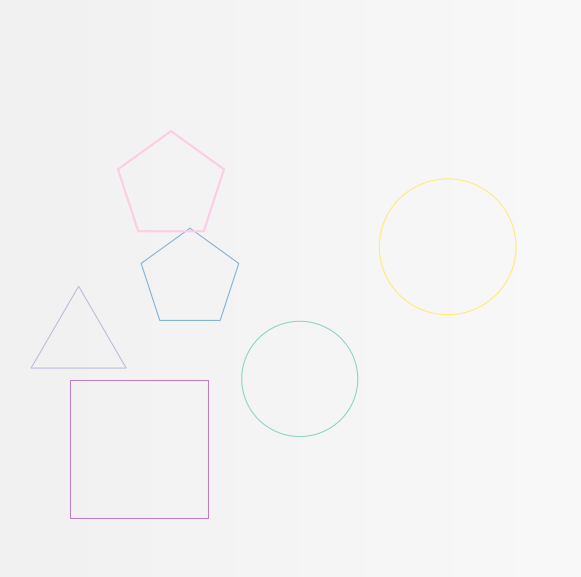[{"shape": "circle", "thickness": 0.5, "radius": 0.5, "center": [0.516, 0.343]}, {"shape": "triangle", "thickness": 0.5, "radius": 0.47, "center": [0.135, 0.409]}, {"shape": "pentagon", "thickness": 0.5, "radius": 0.44, "center": [0.327, 0.516]}, {"shape": "pentagon", "thickness": 1, "radius": 0.48, "center": [0.294, 0.676]}, {"shape": "square", "thickness": 0.5, "radius": 0.6, "center": [0.239, 0.222]}, {"shape": "circle", "thickness": 0.5, "radius": 0.59, "center": [0.77, 0.572]}]